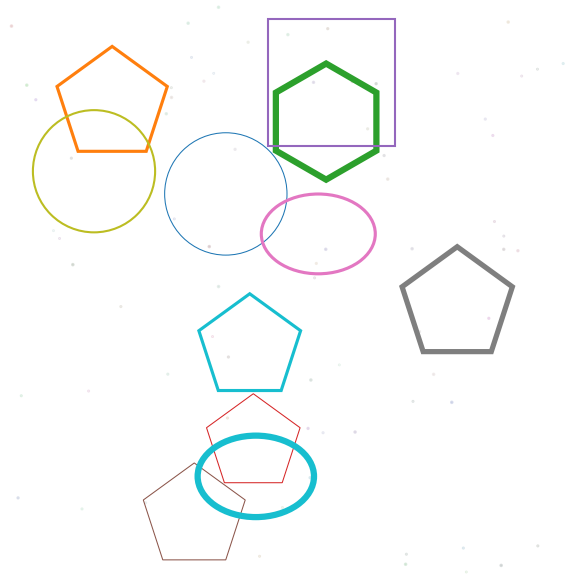[{"shape": "circle", "thickness": 0.5, "radius": 0.53, "center": [0.391, 0.663]}, {"shape": "pentagon", "thickness": 1.5, "radius": 0.5, "center": [0.194, 0.818]}, {"shape": "hexagon", "thickness": 3, "radius": 0.5, "center": [0.565, 0.789]}, {"shape": "pentagon", "thickness": 0.5, "radius": 0.43, "center": [0.439, 0.232]}, {"shape": "square", "thickness": 1, "radius": 0.55, "center": [0.574, 0.856]}, {"shape": "pentagon", "thickness": 0.5, "radius": 0.46, "center": [0.336, 0.105]}, {"shape": "oval", "thickness": 1.5, "radius": 0.49, "center": [0.551, 0.594]}, {"shape": "pentagon", "thickness": 2.5, "radius": 0.5, "center": [0.792, 0.471]}, {"shape": "circle", "thickness": 1, "radius": 0.53, "center": [0.163, 0.703]}, {"shape": "pentagon", "thickness": 1.5, "radius": 0.46, "center": [0.432, 0.398]}, {"shape": "oval", "thickness": 3, "radius": 0.5, "center": [0.443, 0.174]}]